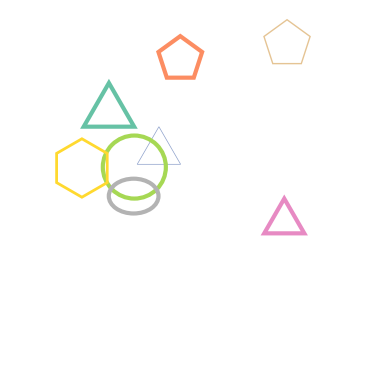[{"shape": "triangle", "thickness": 3, "radius": 0.38, "center": [0.283, 0.709]}, {"shape": "pentagon", "thickness": 3, "radius": 0.3, "center": [0.468, 0.847]}, {"shape": "triangle", "thickness": 0.5, "radius": 0.33, "center": [0.413, 0.606]}, {"shape": "triangle", "thickness": 3, "radius": 0.3, "center": [0.738, 0.424]}, {"shape": "circle", "thickness": 3, "radius": 0.41, "center": [0.349, 0.566]}, {"shape": "hexagon", "thickness": 2, "radius": 0.38, "center": [0.213, 0.564]}, {"shape": "pentagon", "thickness": 1, "radius": 0.32, "center": [0.746, 0.886]}, {"shape": "oval", "thickness": 3, "radius": 0.32, "center": [0.347, 0.491]}]